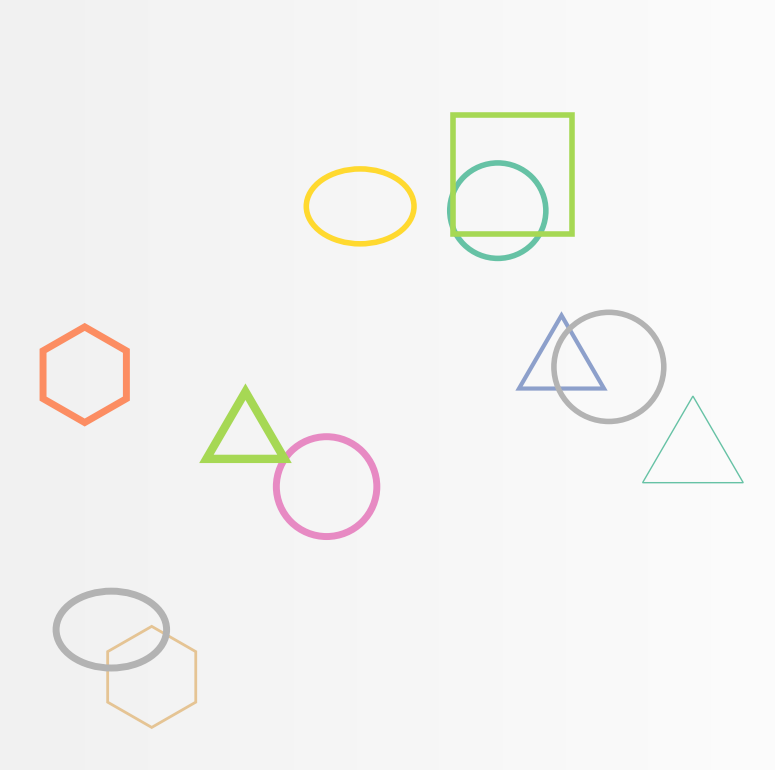[{"shape": "circle", "thickness": 2, "radius": 0.31, "center": [0.642, 0.726]}, {"shape": "triangle", "thickness": 0.5, "radius": 0.37, "center": [0.894, 0.411]}, {"shape": "hexagon", "thickness": 2.5, "radius": 0.31, "center": [0.109, 0.513]}, {"shape": "triangle", "thickness": 1.5, "radius": 0.32, "center": [0.725, 0.527]}, {"shape": "circle", "thickness": 2.5, "radius": 0.32, "center": [0.421, 0.368]}, {"shape": "triangle", "thickness": 3, "radius": 0.29, "center": [0.317, 0.433]}, {"shape": "square", "thickness": 2, "radius": 0.38, "center": [0.662, 0.773]}, {"shape": "oval", "thickness": 2, "radius": 0.35, "center": [0.465, 0.732]}, {"shape": "hexagon", "thickness": 1, "radius": 0.33, "center": [0.196, 0.121]}, {"shape": "circle", "thickness": 2, "radius": 0.35, "center": [0.786, 0.524]}, {"shape": "oval", "thickness": 2.5, "radius": 0.36, "center": [0.144, 0.182]}]